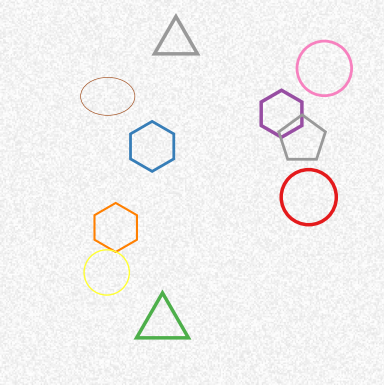[{"shape": "circle", "thickness": 2.5, "radius": 0.36, "center": [0.802, 0.488]}, {"shape": "hexagon", "thickness": 2, "radius": 0.32, "center": [0.395, 0.62]}, {"shape": "triangle", "thickness": 2.5, "radius": 0.39, "center": [0.422, 0.161]}, {"shape": "hexagon", "thickness": 2.5, "radius": 0.31, "center": [0.731, 0.705]}, {"shape": "hexagon", "thickness": 1.5, "radius": 0.32, "center": [0.301, 0.409]}, {"shape": "circle", "thickness": 1, "radius": 0.29, "center": [0.277, 0.292]}, {"shape": "oval", "thickness": 0.5, "radius": 0.35, "center": [0.28, 0.75]}, {"shape": "circle", "thickness": 2, "radius": 0.35, "center": [0.842, 0.822]}, {"shape": "triangle", "thickness": 2.5, "radius": 0.32, "center": [0.457, 0.892]}, {"shape": "pentagon", "thickness": 2, "radius": 0.32, "center": [0.785, 0.638]}]